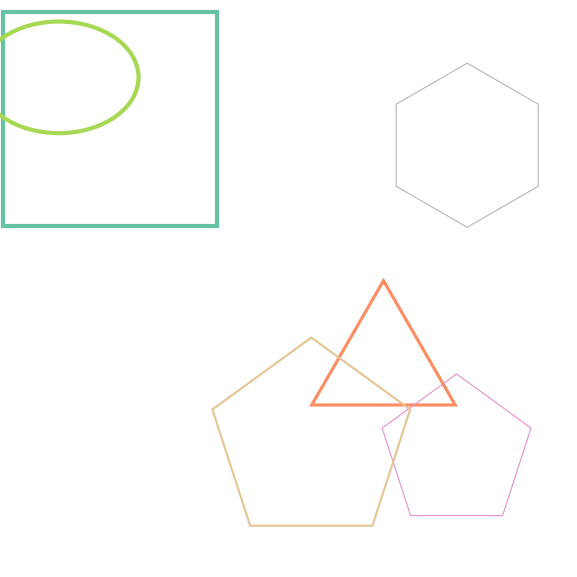[{"shape": "square", "thickness": 2, "radius": 0.93, "center": [0.19, 0.793]}, {"shape": "triangle", "thickness": 1.5, "radius": 0.72, "center": [0.664, 0.37]}, {"shape": "pentagon", "thickness": 0.5, "radius": 0.68, "center": [0.791, 0.216]}, {"shape": "oval", "thickness": 2, "radius": 0.69, "center": [0.102, 0.865]}, {"shape": "pentagon", "thickness": 1, "radius": 0.9, "center": [0.539, 0.234]}, {"shape": "hexagon", "thickness": 0.5, "radius": 0.71, "center": [0.809, 0.748]}]